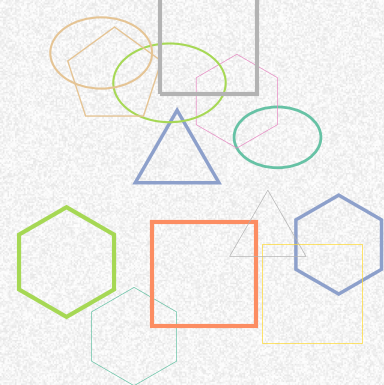[{"shape": "oval", "thickness": 2, "radius": 0.56, "center": [0.721, 0.643]}, {"shape": "hexagon", "thickness": 0.5, "radius": 0.64, "center": [0.348, 0.126]}, {"shape": "square", "thickness": 3, "radius": 0.68, "center": [0.529, 0.289]}, {"shape": "hexagon", "thickness": 2.5, "radius": 0.64, "center": [0.88, 0.365]}, {"shape": "triangle", "thickness": 2.5, "radius": 0.63, "center": [0.46, 0.588]}, {"shape": "hexagon", "thickness": 0.5, "radius": 0.61, "center": [0.615, 0.737]}, {"shape": "hexagon", "thickness": 3, "radius": 0.71, "center": [0.173, 0.319]}, {"shape": "oval", "thickness": 1.5, "radius": 0.73, "center": [0.44, 0.785]}, {"shape": "square", "thickness": 0.5, "radius": 0.64, "center": [0.81, 0.238]}, {"shape": "oval", "thickness": 1.5, "radius": 0.66, "center": [0.263, 0.862]}, {"shape": "pentagon", "thickness": 1, "radius": 0.64, "center": [0.298, 0.802]}, {"shape": "square", "thickness": 3, "radius": 0.63, "center": [0.541, 0.883]}, {"shape": "triangle", "thickness": 0.5, "radius": 0.57, "center": [0.696, 0.391]}]